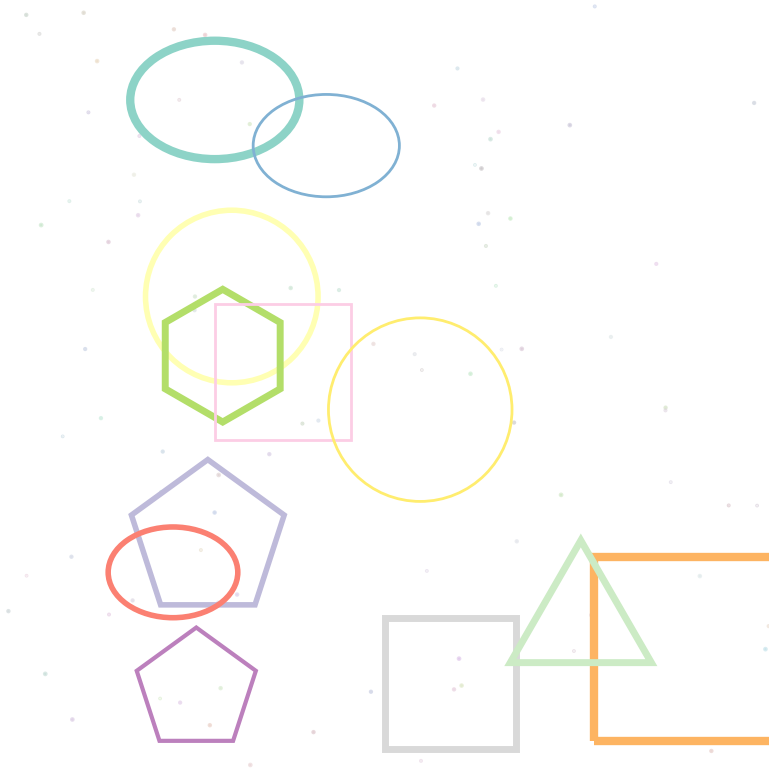[{"shape": "oval", "thickness": 3, "radius": 0.55, "center": [0.279, 0.87]}, {"shape": "circle", "thickness": 2, "radius": 0.56, "center": [0.301, 0.615]}, {"shape": "pentagon", "thickness": 2, "radius": 0.52, "center": [0.27, 0.299]}, {"shape": "oval", "thickness": 2, "radius": 0.42, "center": [0.225, 0.257]}, {"shape": "oval", "thickness": 1, "radius": 0.47, "center": [0.424, 0.811]}, {"shape": "square", "thickness": 3, "radius": 0.6, "center": [0.89, 0.157]}, {"shape": "hexagon", "thickness": 2.5, "radius": 0.43, "center": [0.289, 0.538]}, {"shape": "square", "thickness": 1, "radius": 0.44, "center": [0.368, 0.517]}, {"shape": "square", "thickness": 2.5, "radius": 0.42, "center": [0.586, 0.113]}, {"shape": "pentagon", "thickness": 1.5, "radius": 0.41, "center": [0.255, 0.104]}, {"shape": "triangle", "thickness": 2.5, "radius": 0.53, "center": [0.754, 0.192]}, {"shape": "circle", "thickness": 1, "radius": 0.6, "center": [0.546, 0.468]}]